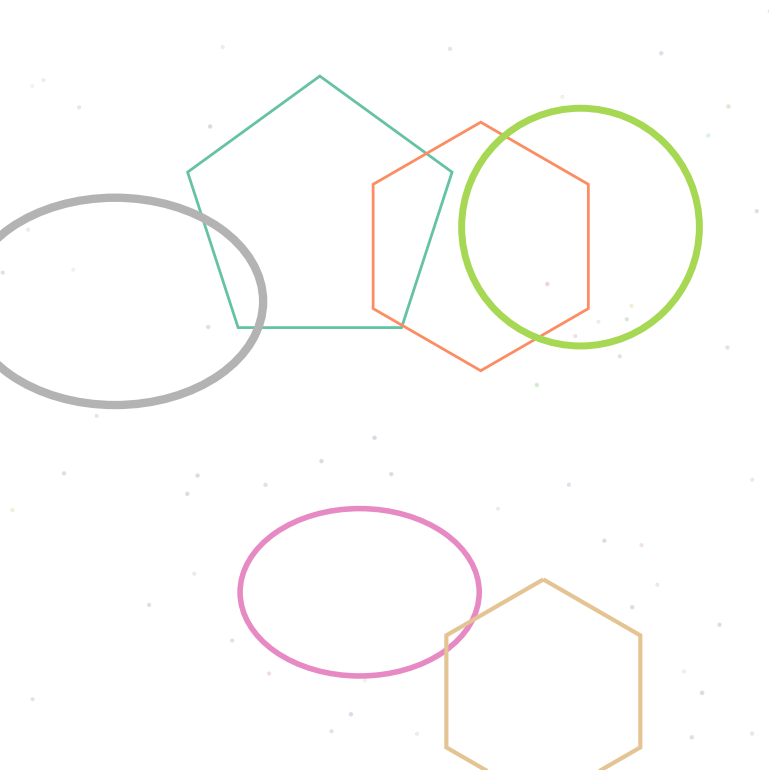[{"shape": "pentagon", "thickness": 1, "radius": 0.9, "center": [0.415, 0.721]}, {"shape": "hexagon", "thickness": 1, "radius": 0.81, "center": [0.624, 0.68]}, {"shape": "oval", "thickness": 2, "radius": 0.78, "center": [0.467, 0.231]}, {"shape": "circle", "thickness": 2.5, "radius": 0.77, "center": [0.754, 0.705]}, {"shape": "hexagon", "thickness": 1.5, "radius": 0.73, "center": [0.706, 0.102]}, {"shape": "oval", "thickness": 3, "radius": 0.96, "center": [0.149, 0.609]}]